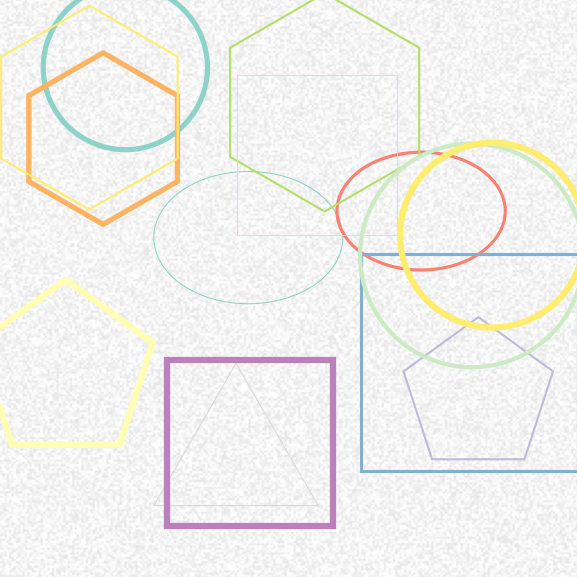[{"shape": "circle", "thickness": 2.5, "radius": 0.71, "center": [0.217, 0.882]}, {"shape": "oval", "thickness": 0.5, "radius": 0.82, "center": [0.43, 0.588]}, {"shape": "pentagon", "thickness": 3, "radius": 0.79, "center": [0.114, 0.357]}, {"shape": "pentagon", "thickness": 1, "radius": 0.68, "center": [0.828, 0.314]}, {"shape": "oval", "thickness": 1.5, "radius": 0.73, "center": [0.729, 0.634]}, {"shape": "square", "thickness": 1.5, "radius": 0.94, "center": [0.812, 0.371]}, {"shape": "hexagon", "thickness": 2.5, "radius": 0.74, "center": [0.179, 0.759]}, {"shape": "hexagon", "thickness": 1, "radius": 0.94, "center": [0.562, 0.822]}, {"shape": "square", "thickness": 0.5, "radius": 0.69, "center": [0.549, 0.731]}, {"shape": "triangle", "thickness": 0.5, "radius": 0.82, "center": [0.409, 0.206]}, {"shape": "square", "thickness": 3, "radius": 0.72, "center": [0.433, 0.232]}, {"shape": "circle", "thickness": 2, "radius": 0.97, "center": [0.817, 0.557]}, {"shape": "circle", "thickness": 3, "radius": 0.8, "center": [0.853, 0.592]}, {"shape": "hexagon", "thickness": 1, "radius": 0.88, "center": [0.155, 0.813]}]